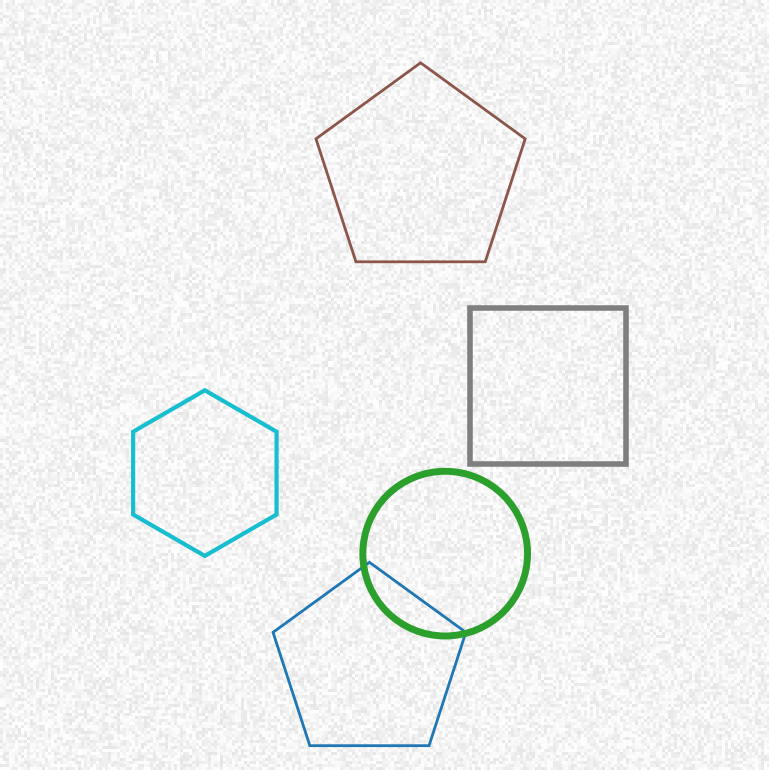[{"shape": "pentagon", "thickness": 1, "radius": 0.66, "center": [0.48, 0.138]}, {"shape": "circle", "thickness": 2.5, "radius": 0.53, "center": [0.578, 0.281]}, {"shape": "pentagon", "thickness": 1, "radius": 0.71, "center": [0.546, 0.776]}, {"shape": "square", "thickness": 2, "radius": 0.51, "center": [0.712, 0.499]}, {"shape": "hexagon", "thickness": 1.5, "radius": 0.54, "center": [0.266, 0.386]}]